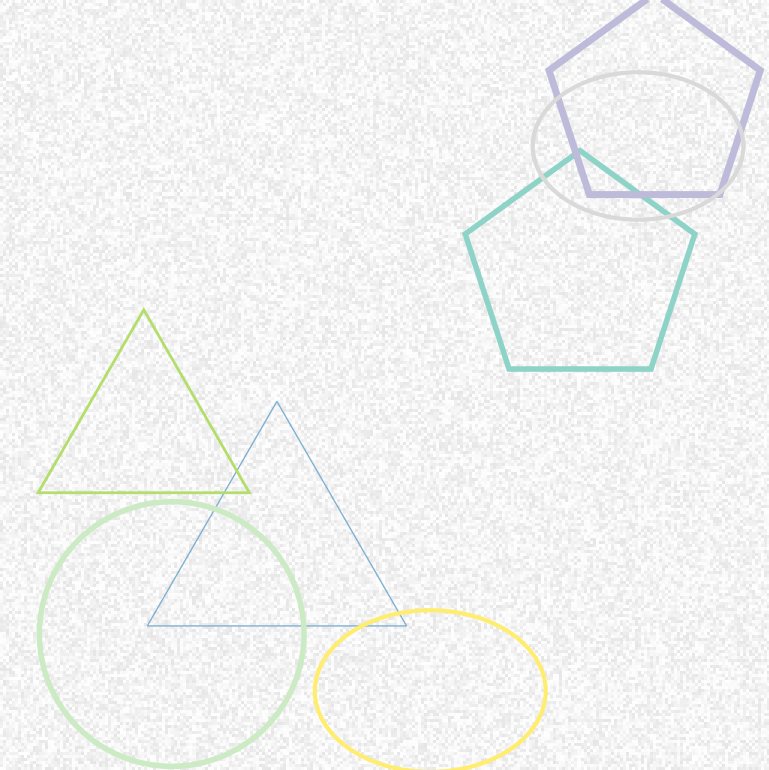[{"shape": "pentagon", "thickness": 2, "radius": 0.78, "center": [0.753, 0.648]}, {"shape": "pentagon", "thickness": 2.5, "radius": 0.72, "center": [0.85, 0.864]}, {"shape": "triangle", "thickness": 0.5, "radius": 0.97, "center": [0.36, 0.284]}, {"shape": "triangle", "thickness": 1, "radius": 0.79, "center": [0.187, 0.439]}, {"shape": "oval", "thickness": 1.5, "radius": 0.68, "center": [0.829, 0.81]}, {"shape": "circle", "thickness": 2, "radius": 0.86, "center": [0.223, 0.177]}, {"shape": "oval", "thickness": 1.5, "radius": 0.75, "center": [0.559, 0.103]}]